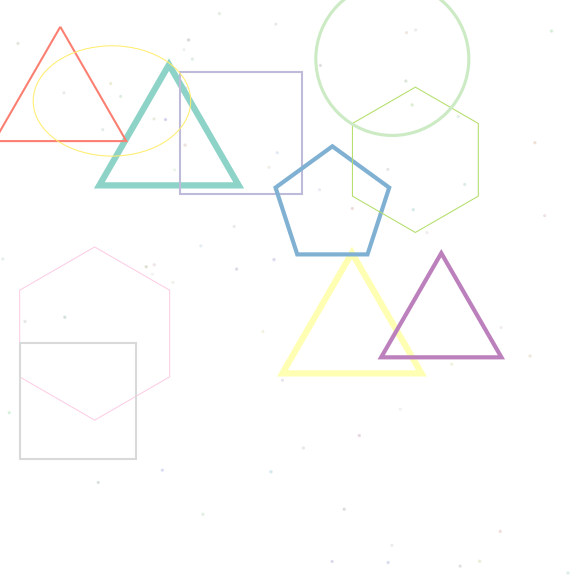[{"shape": "triangle", "thickness": 3, "radius": 0.7, "center": [0.293, 0.748]}, {"shape": "triangle", "thickness": 3, "radius": 0.7, "center": [0.609, 0.422]}, {"shape": "square", "thickness": 1, "radius": 0.53, "center": [0.418, 0.768]}, {"shape": "triangle", "thickness": 1, "radius": 0.66, "center": [0.104, 0.821]}, {"shape": "pentagon", "thickness": 2, "radius": 0.52, "center": [0.576, 0.642]}, {"shape": "hexagon", "thickness": 0.5, "radius": 0.63, "center": [0.719, 0.722]}, {"shape": "hexagon", "thickness": 0.5, "radius": 0.75, "center": [0.164, 0.422]}, {"shape": "square", "thickness": 1, "radius": 0.5, "center": [0.134, 0.305]}, {"shape": "triangle", "thickness": 2, "radius": 0.6, "center": [0.764, 0.441]}, {"shape": "circle", "thickness": 1.5, "radius": 0.66, "center": [0.679, 0.897]}, {"shape": "oval", "thickness": 0.5, "radius": 0.68, "center": [0.194, 0.824]}]